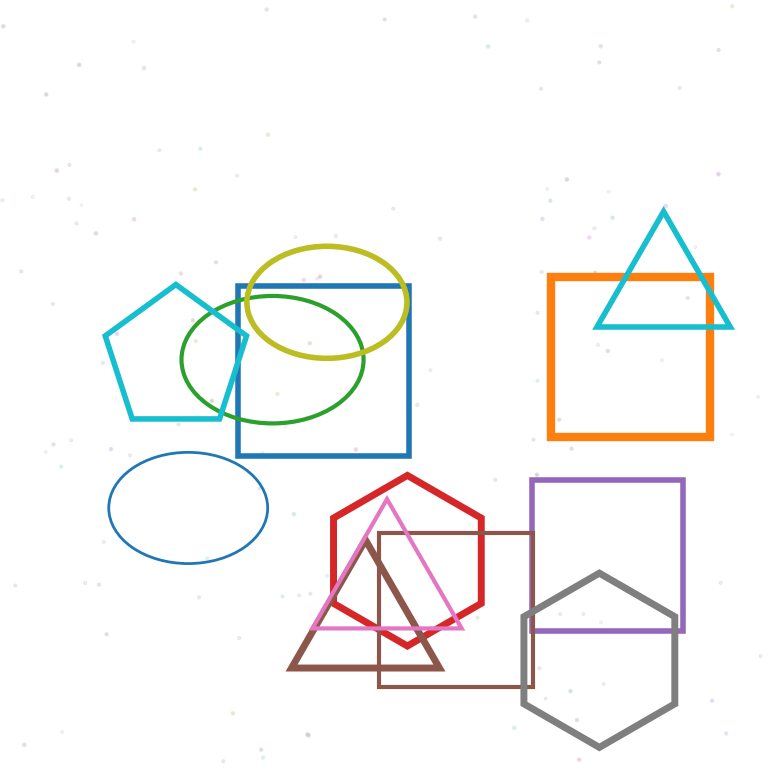[{"shape": "oval", "thickness": 1, "radius": 0.52, "center": [0.244, 0.34]}, {"shape": "square", "thickness": 2, "radius": 0.55, "center": [0.42, 0.518]}, {"shape": "square", "thickness": 3, "radius": 0.52, "center": [0.819, 0.536]}, {"shape": "oval", "thickness": 1.5, "radius": 0.59, "center": [0.354, 0.533]}, {"shape": "hexagon", "thickness": 2.5, "radius": 0.55, "center": [0.529, 0.272]}, {"shape": "square", "thickness": 2, "radius": 0.49, "center": [0.789, 0.279]}, {"shape": "triangle", "thickness": 2.5, "radius": 0.55, "center": [0.475, 0.188]}, {"shape": "square", "thickness": 1.5, "radius": 0.5, "center": [0.592, 0.207]}, {"shape": "triangle", "thickness": 1.5, "radius": 0.56, "center": [0.503, 0.24]}, {"shape": "hexagon", "thickness": 2.5, "radius": 0.57, "center": [0.778, 0.143]}, {"shape": "oval", "thickness": 2, "radius": 0.52, "center": [0.425, 0.607]}, {"shape": "pentagon", "thickness": 2, "radius": 0.48, "center": [0.228, 0.534]}, {"shape": "triangle", "thickness": 2, "radius": 0.5, "center": [0.862, 0.625]}]